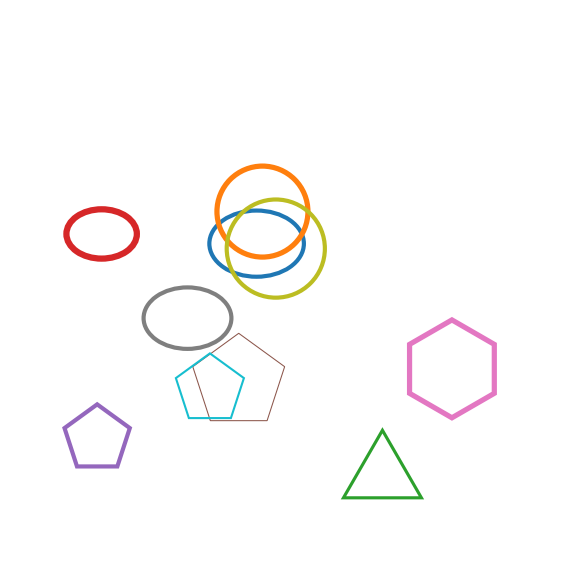[{"shape": "oval", "thickness": 2, "radius": 0.41, "center": [0.444, 0.577]}, {"shape": "circle", "thickness": 2.5, "radius": 0.39, "center": [0.454, 0.633]}, {"shape": "triangle", "thickness": 1.5, "radius": 0.39, "center": [0.662, 0.176]}, {"shape": "oval", "thickness": 3, "radius": 0.3, "center": [0.176, 0.594]}, {"shape": "pentagon", "thickness": 2, "radius": 0.3, "center": [0.168, 0.24]}, {"shape": "pentagon", "thickness": 0.5, "radius": 0.42, "center": [0.413, 0.338]}, {"shape": "hexagon", "thickness": 2.5, "radius": 0.42, "center": [0.783, 0.36]}, {"shape": "oval", "thickness": 2, "radius": 0.38, "center": [0.325, 0.448]}, {"shape": "circle", "thickness": 2, "radius": 0.42, "center": [0.478, 0.569]}, {"shape": "pentagon", "thickness": 1, "radius": 0.31, "center": [0.363, 0.325]}]